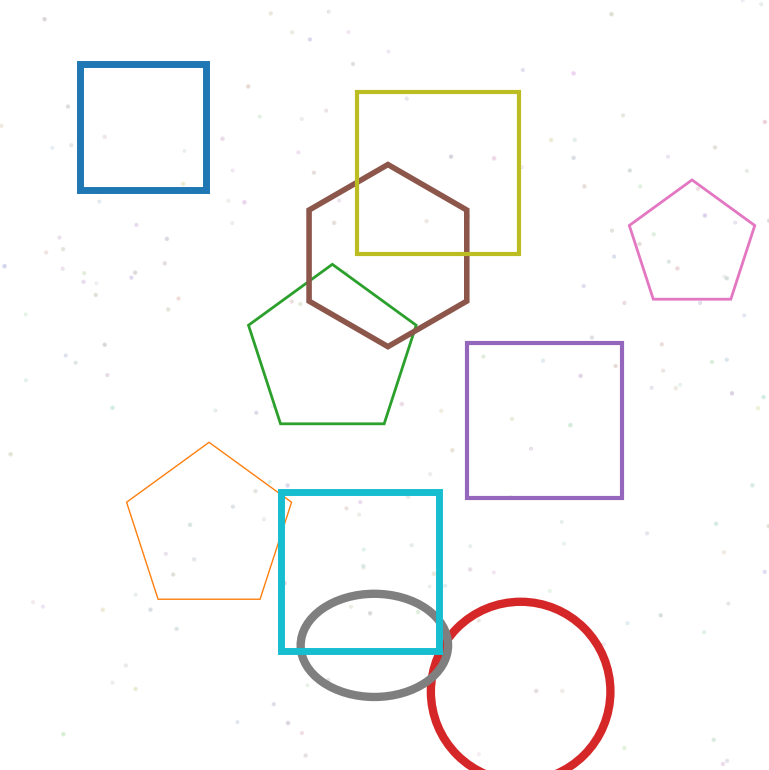[{"shape": "square", "thickness": 2.5, "radius": 0.41, "center": [0.185, 0.835]}, {"shape": "pentagon", "thickness": 0.5, "radius": 0.56, "center": [0.272, 0.313]}, {"shape": "pentagon", "thickness": 1, "radius": 0.57, "center": [0.432, 0.542]}, {"shape": "circle", "thickness": 3, "radius": 0.58, "center": [0.676, 0.102]}, {"shape": "square", "thickness": 1.5, "radius": 0.5, "center": [0.707, 0.454]}, {"shape": "hexagon", "thickness": 2, "radius": 0.59, "center": [0.504, 0.668]}, {"shape": "pentagon", "thickness": 1, "radius": 0.43, "center": [0.899, 0.681]}, {"shape": "oval", "thickness": 3, "radius": 0.48, "center": [0.486, 0.162]}, {"shape": "square", "thickness": 1.5, "radius": 0.53, "center": [0.569, 0.776]}, {"shape": "square", "thickness": 2.5, "radius": 0.51, "center": [0.468, 0.258]}]